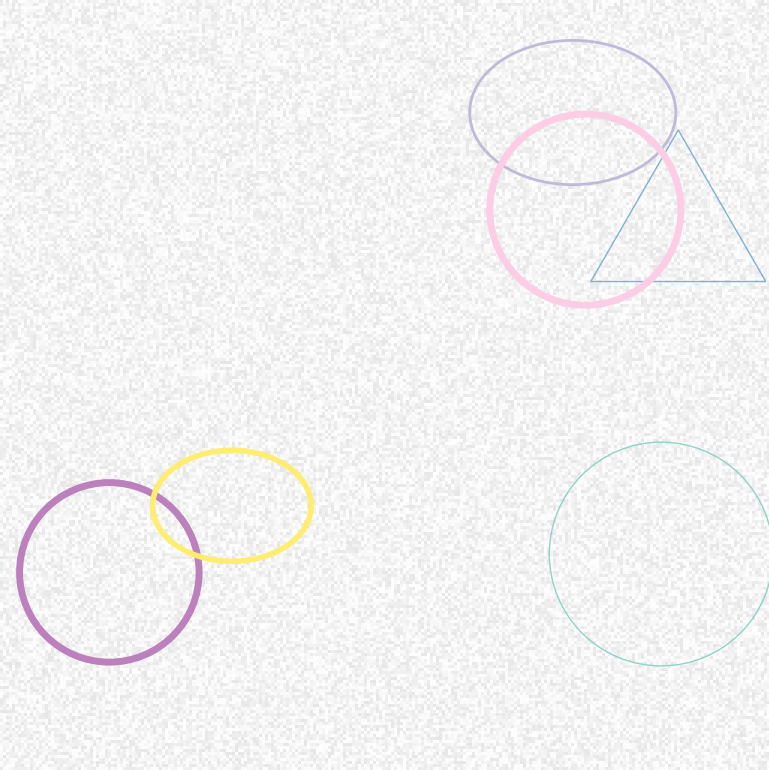[{"shape": "circle", "thickness": 0.5, "radius": 0.73, "center": [0.859, 0.28]}, {"shape": "oval", "thickness": 1, "radius": 0.67, "center": [0.744, 0.854]}, {"shape": "triangle", "thickness": 0.5, "radius": 0.66, "center": [0.881, 0.7]}, {"shape": "circle", "thickness": 2.5, "radius": 0.62, "center": [0.76, 0.728]}, {"shape": "circle", "thickness": 2.5, "radius": 0.58, "center": [0.142, 0.257]}, {"shape": "oval", "thickness": 2, "radius": 0.51, "center": [0.301, 0.343]}]